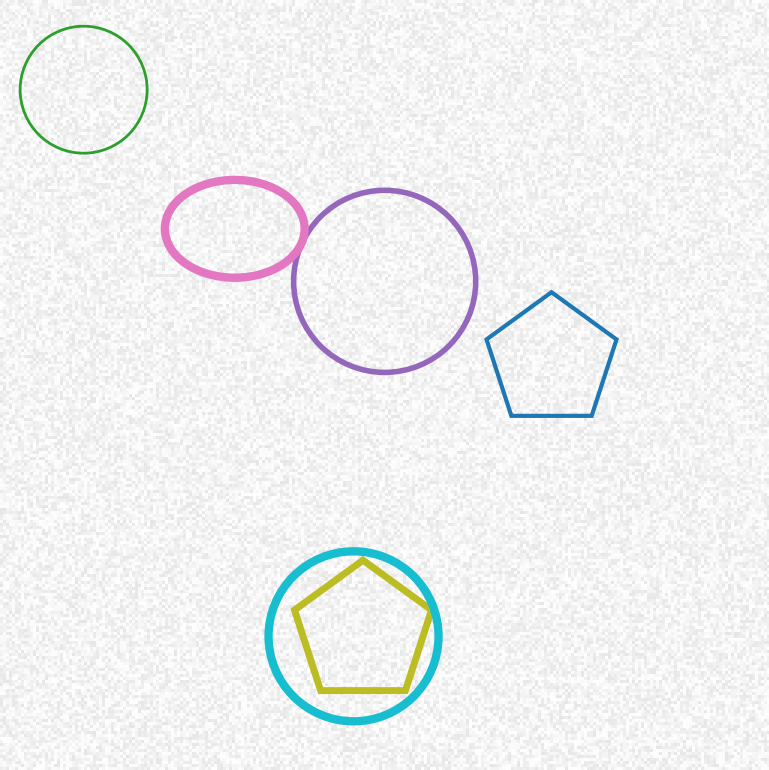[{"shape": "pentagon", "thickness": 1.5, "radius": 0.44, "center": [0.716, 0.532]}, {"shape": "circle", "thickness": 1, "radius": 0.41, "center": [0.109, 0.884]}, {"shape": "circle", "thickness": 2, "radius": 0.59, "center": [0.5, 0.635]}, {"shape": "oval", "thickness": 3, "radius": 0.45, "center": [0.305, 0.703]}, {"shape": "pentagon", "thickness": 2.5, "radius": 0.47, "center": [0.471, 0.179]}, {"shape": "circle", "thickness": 3, "radius": 0.55, "center": [0.459, 0.174]}]